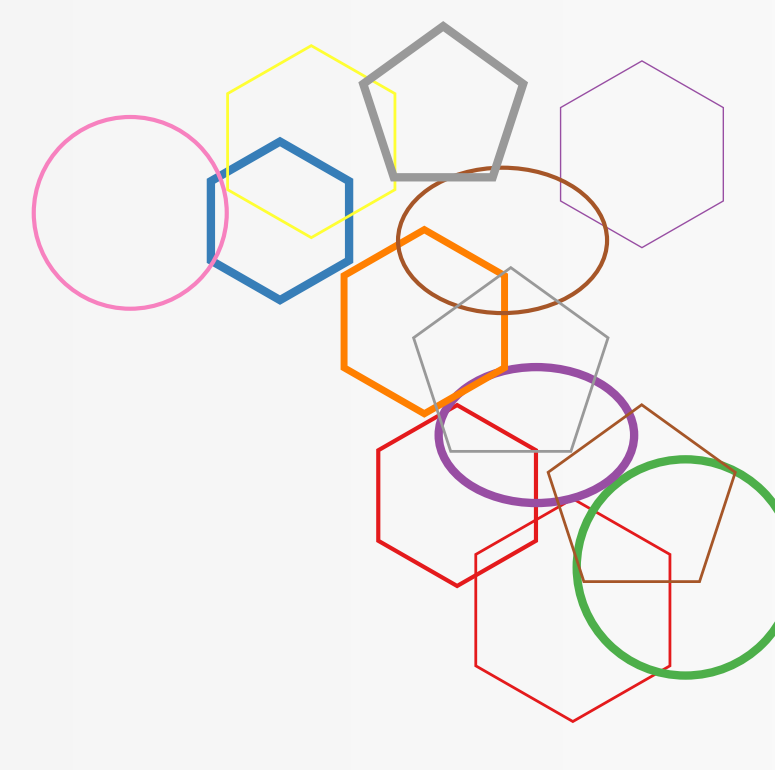[{"shape": "hexagon", "thickness": 1, "radius": 0.72, "center": [0.739, 0.208]}, {"shape": "hexagon", "thickness": 1.5, "radius": 0.59, "center": [0.59, 0.356]}, {"shape": "hexagon", "thickness": 3, "radius": 0.51, "center": [0.361, 0.713]}, {"shape": "circle", "thickness": 3, "radius": 0.7, "center": [0.885, 0.263]}, {"shape": "oval", "thickness": 3, "radius": 0.63, "center": [0.692, 0.435]}, {"shape": "hexagon", "thickness": 0.5, "radius": 0.61, "center": [0.828, 0.8]}, {"shape": "hexagon", "thickness": 2.5, "radius": 0.6, "center": [0.547, 0.582]}, {"shape": "hexagon", "thickness": 1, "radius": 0.62, "center": [0.402, 0.816]}, {"shape": "pentagon", "thickness": 1, "radius": 0.63, "center": [0.828, 0.347]}, {"shape": "oval", "thickness": 1.5, "radius": 0.67, "center": [0.648, 0.688]}, {"shape": "circle", "thickness": 1.5, "radius": 0.62, "center": [0.168, 0.724]}, {"shape": "pentagon", "thickness": 1, "radius": 0.66, "center": [0.659, 0.521]}, {"shape": "pentagon", "thickness": 3, "radius": 0.54, "center": [0.572, 0.857]}]